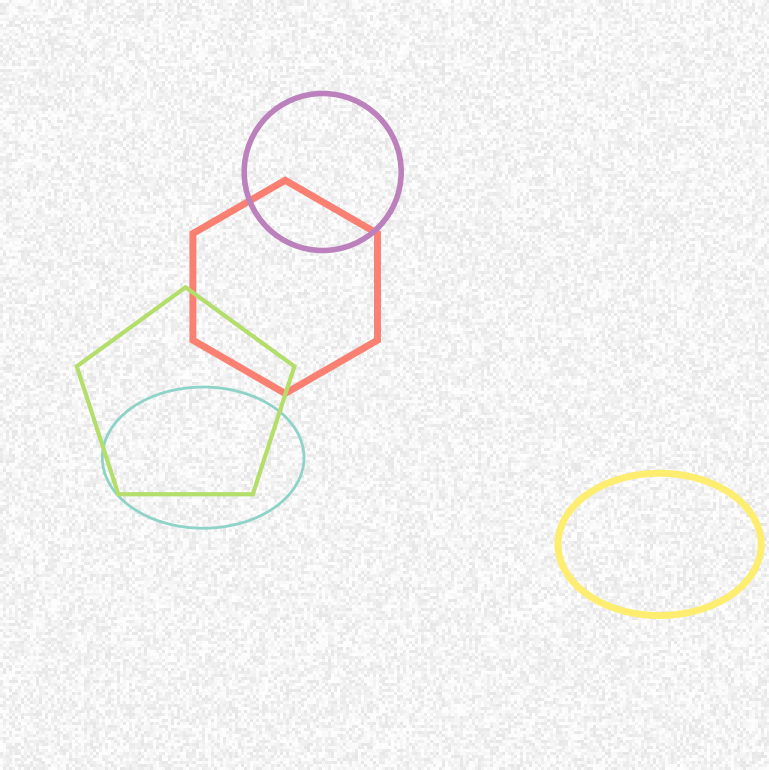[{"shape": "oval", "thickness": 1, "radius": 0.65, "center": [0.264, 0.406]}, {"shape": "hexagon", "thickness": 2.5, "radius": 0.69, "center": [0.37, 0.627]}, {"shape": "pentagon", "thickness": 1.5, "radius": 0.74, "center": [0.241, 0.478]}, {"shape": "circle", "thickness": 2, "radius": 0.51, "center": [0.419, 0.777]}, {"shape": "oval", "thickness": 2.5, "radius": 0.66, "center": [0.857, 0.293]}]